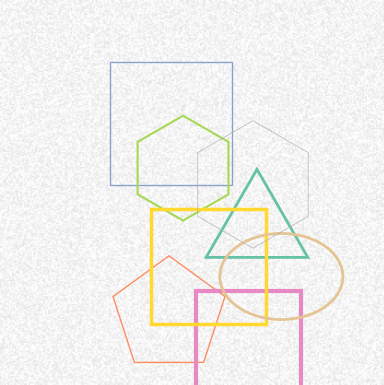[{"shape": "triangle", "thickness": 2, "radius": 0.76, "center": [0.667, 0.408]}, {"shape": "pentagon", "thickness": 1, "radius": 0.76, "center": [0.439, 0.182]}, {"shape": "square", "thickness": 1, "radius": 0.8, "center": [0.444, 0.679]}, {"shape": "square", "thickness": 3, "radius": 0.68, "center": [0.646, 0.107]}, {"shape": "hexagon", "thickness": 1.5, "radius": 0.68, "center": [0.475, 0.563]}, {"shape": "square", "thickness": 2.5, "radius": 0.74, "center": [0.541, 0.308]}, {"shape": "oval", "thickness": 2, "radius": 0.8, "center": [0.731, 0.282]}, {"shape": "hexagon", "thickness": 0.5, "radius": 0.83, "center": [0.657, 0.521]}]